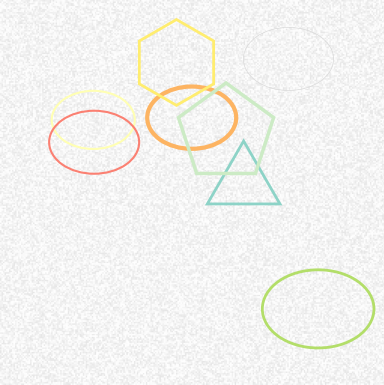[{"shape": "triangle", "thickness": 2, "radius": 0.54, "center": [0.633, 0.525]}, {"shape": "oval", "thickness": 1.5, "radius": 0.54, "center": [0.242, 0.689]}, {"shape": "oval", "thickness": 1.5, "radius": 0.58, "center": [0.245, 0.631]}, {"shape": "oval", "thickness": 3, "radius": 0.58, "center": [0.498, 0.694]}, {"shape": "oval", "thickness": 2, "radius": 0.73, "center": [0.826, 0.198]}, {"shape": "oval", "thickness": 0.5, "radius": 0.59, "center": [0.749, 0.847]}, {"shape": "pentagon", "thickness": 2.5, "radius": 0.65, "center": [0.587, 0.655]}, {"shape": "hexagon", "thickness": 2, "radius": 0.56, "center": [0.458, 0.838]}]